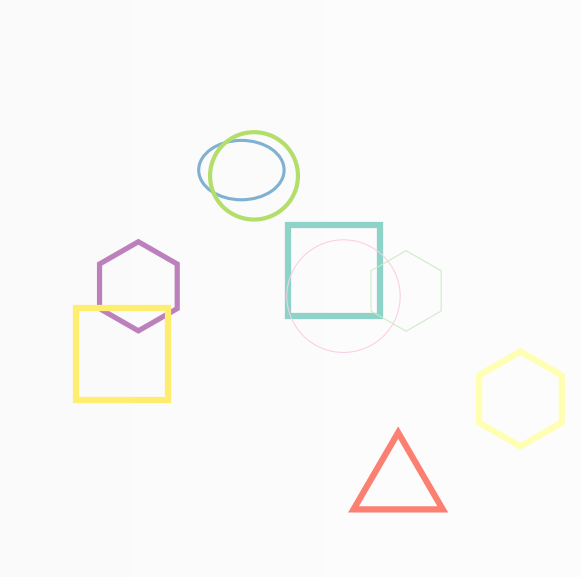[{"shape": "square", "thickness": 3, "radius": 0.39, "center": [0.575, 0.531]}, {"shape": "hexagon", "thickness": 3, "radius": 0.41, "center": [0.895, 0.308]}, {"shape": "triangle", "thickness": 3, "radius": 0.44, "center": [0.685, 0.161]}, {"shape": "oval", "thickness": 1.5, "radius": 0.37, "center": [0.415, 0.705]}, {"shape": "circle", "thickness": 2, "radius": 0.38, "center": [0.437, 0.695]}, {"shape": "circle", "thickness": 0.5, "radius": 0.49, "center": [0.591, 0.486]}, {"shape": "hexagon", "thickness": 2.5, "radius": 0.39, "center": [0.238, 0.503]}, {"shape": "hexagon", "thickness": 0.5, "radius": 0.35, "center": [0.699, 0.495]}, {"shape": "square", "thickness": 3, "radius": 0.4, "center": [0.21, 0.387]}]